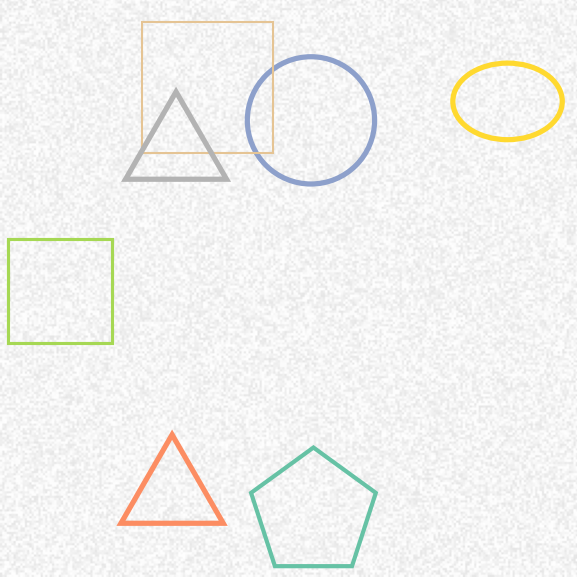[{"shape": "pentagon", "thickness": 2, "radius": 0.57, "center": [0.543, 0.111]}, {"shape": "triangle", "thickness": 2.5, "radius": 0.51, "center": [0.298, 0.144]}, {"shape": "circle", "thickness": 2.5, "radius": 0.55, "center": [0.538, 0.791]}, {"shape": "square", "thickness": 1.5, "radius": 0.45, "center": [0.105, 0.496]}, {"shape": "oval", "thickness": 2.5, "radius": 0.47, "center": [0.879, 0.824]}, {"shape": "square", "thickness": 1, "radius": 0.57, "center": [0.36, 0.848]}, {"shape": "triangle", "thickness": 2.5, "radius": 0.5, "center": [0.305, 0.739]}]